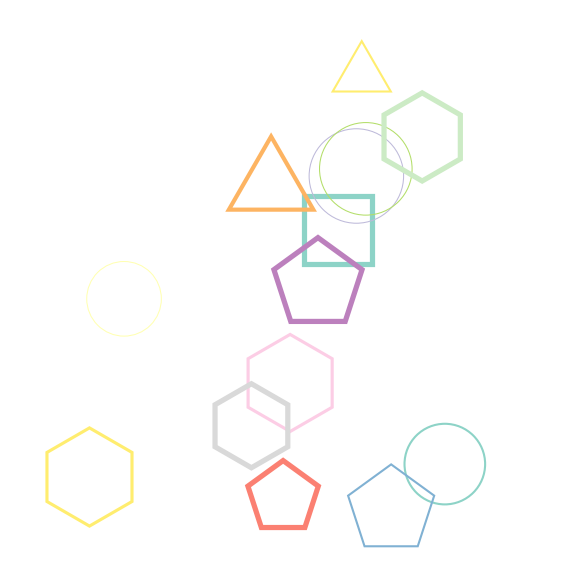[{"shape": "square", "thickness": 2.5, "radius": 0.3, "center": [0.585, 0.6]}, {"shape": "circle", "thickness": 1, "radius": 0.35, "center": [0.77, 0.196]}, {"shape": "circle", "thickness": 0.5, "radius": 0.32, "center": [0.215, 0.482]}, {"shape": "circle", "thickness": 0.5, "radius": 0.41, "center": [0.617, 0.694]}, {"shape": "pentagon", "thickness": 2.5, "radius": 0.32, "center": [0.49, 0.138]}, {"shape": "pentagon", "thickness": 1, "radius": 0.39, "center": [0.677, 0.117]}, {"shape": "triangle", "thickness": 2, "radius": 0.42, "center": [0.469, 0.678]}, {"shape": "circle", "thickness": 0.5, "radius": 0.4, "center": [0.633, 0.707]}, {"shape": "hexagon", "thickness": 1.5, "radius": 0.42, "center": [0.502, 0.336]}, {"shape": "hexagon", "thickness": 2.5, "radius": 0.36, "center": [0.435, 0.262]}, {"shape": "pentagon", "thickness": 2.5, "radius": 0.4, "center": [0.551, 0.507]}, {"shape": "hexagon", "thickness": 2.5, "radius": 0.38, "center": [0.731, 0.762]}, {"shape": "triangle", "thickness": 1, "radius": 0.29, "center": [0.626, 0.87]}, {"shape": "hexagon", "thickness": 1.5, "radius": 0.43, "center": [0.155, 0.173]}]